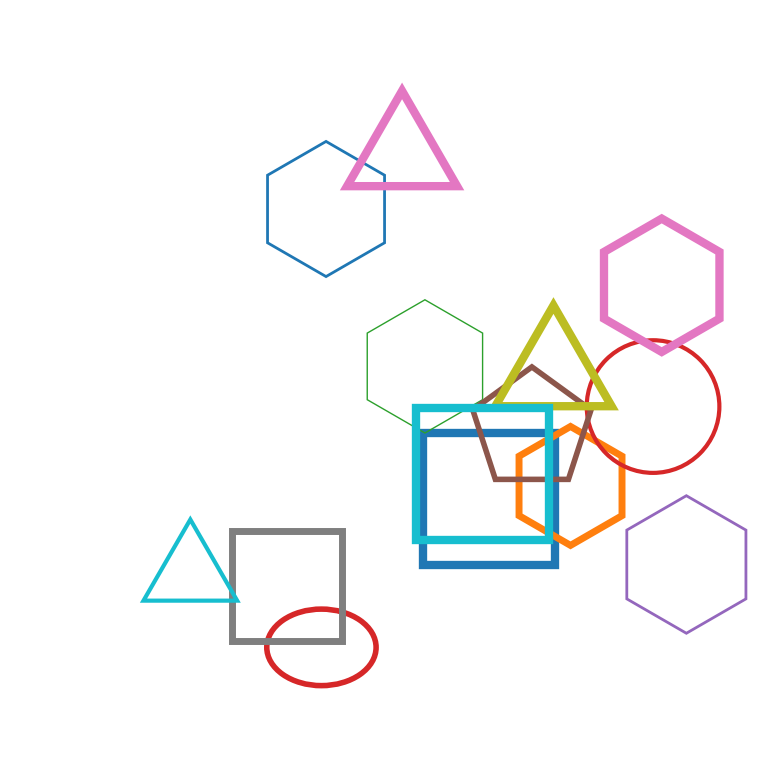[{"shape": "square", "thickness": 3, "radius": 0.43, "center": [0.635, 0.352]}, {"shape": "hexagon", "thickness": 1, "radius": 0.44, "center": [0.423, 0.729]}, {"shape": "hexagon", "thickness": 2.5, "radius": 0.39, "center": [0.741, 0.369]}, {"shape": "hexagon", "thickness": 0.5, "radius": 0.43, "center": [0.552, 0.524]}, {"shape": "circle", "thickness": 1.5, "radius": 0.43, "center": [0.848, 0.472]}, {"shape": "oval", "thickness": 2, "radius": 0.35, "center": [0.417, 0.159]}, {"shape": "hexagon", "thickness": 1, "radius": 0.45, "center": [0.891, 0.267]}, {"shape": "pentagon", "thickness": 2, "radius": 0.4, "center": [0.691, 0.443]}, {"shape": "hexagon", "thickness": 3, "radius": 0.43, "center": [0.859, 0.63]}, {"shape": "triangle", "thickness": 3, "radius": 0.41, "center": [0.522, 0.799]}, {"shape": "square", "thickness": 2.5, "radius": 0.36, "center": [0.372, 0.239]}, {"shape": "triangle", "thickness": 3, "radius": 0.44, "center": [0.719, 0.516]}, {"shape": "triangle", "thickness": 1.5, "radius": 0.35, "center": [0.247, 0.255]}, {"shape": "square", "thickness": 3, "radius": 0.43, "center": [0.627, 0.385]}]